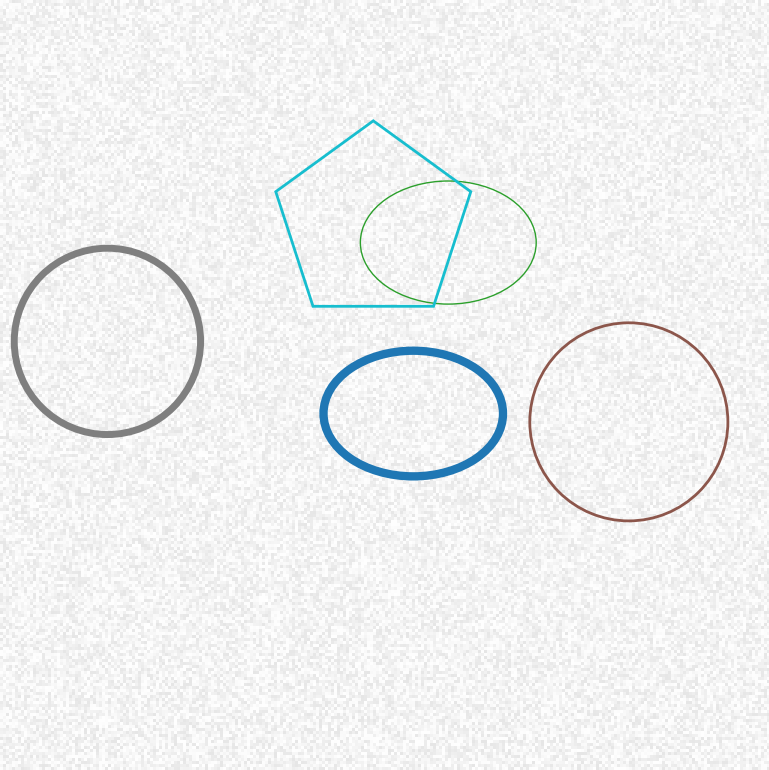[{"shape": "oval", "thickness": 3, "radius": 0.58, "center": [0.537, 0.463]}, {"shape": "oval", "thickness": 0.5, "radius": 0.57, "center": [0.582, 0.685]}, {"shape": "circle", "thickness": 1, "radius": 0.64, "center": [0.817, 0.452]}, {"shape": "circle", "thickness": 2.5, "radius": 0.6, "center": [0.139, 0.557]}, {"shape": "pentagon", "thickness": 1, "radius": 0.67, "center": [0.485, 0.71]}]